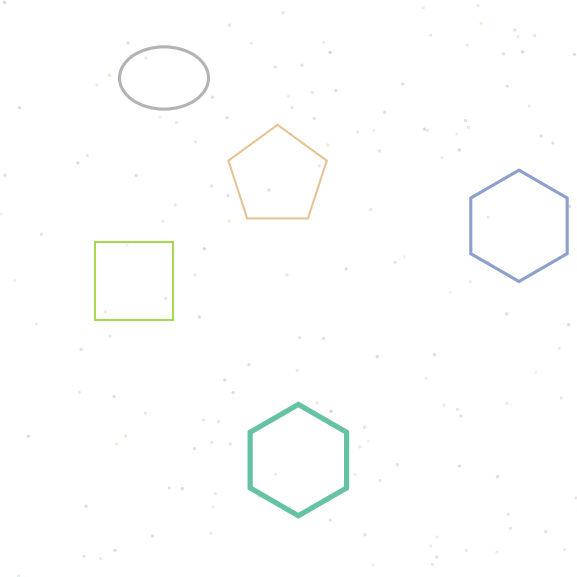[{"shape": "hexagon", "thickness": 2.5, "radius": 0.48, "center": [0.517, 0.202]}, {"shape": "hexagon", "thickness": 1.5, "radius": 0.48, "center": [0.899, 0.608]}, {"shape": "square", "thickness": 1, "radius": 0.34, "center": [0.232, 0.513]}, {"shape": "pentagon", "thickness": 1, "radius": 0.45, "center": [0.481, 0.693]}, {"shape": "oval", "thickness": 1.5, "radius": 0.39, "center": [0.284, 0.864]}]